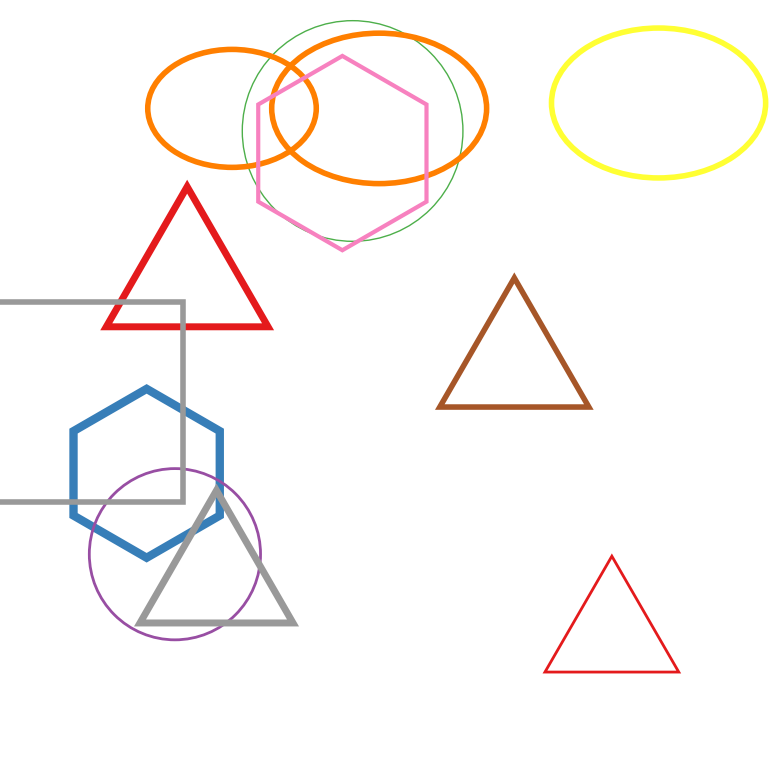[{"shape": "triangle", "thickness": 1, "radius": 0.5, "center": [0.795, 0.177]}, {"shape": "triangle", "thickness": 2.5, "radius": 0.61, "center": [0.243, 0.636]}, {"shape": "hexagon", "thickness": 3, "radius": 0.55, "center": [0.19, 0.385]}, {"shape": "circle", "thickness": 0.5, "radius": 0.72, "center": [0.458, 0.83]}, {"shape": "circle", "thickness": 1, "radius": 0.56, "center": [0.227, 0.28]}, {"shape": "oval", "thickness": 2, "radius": 0.55, "center": [0.301, 0.859]}, {"shape": "oval", "thickness": 2, "radius": 0.7, "center": [0.492, 0.859]}, {"shape": "oval", "thickness": 2, "radius": 0.7, "center": [0.855, 0.866]}, {"shape": "triangle", "thickness": 2, "radius": 0.56, "center": [0.668, 0.527]}, {"shape": "hexagon", "thickness": 1.5, "radius": 0.63, "center": [0.445, 0.801]}, {"shape": "square", "thickness": 2, "radius": 0.65, "center": [0.107, 0.478]}, {"shape": "triangle", "thickness": 2.5, "radius": 0.57, "center": [0.281, 0.248]}]